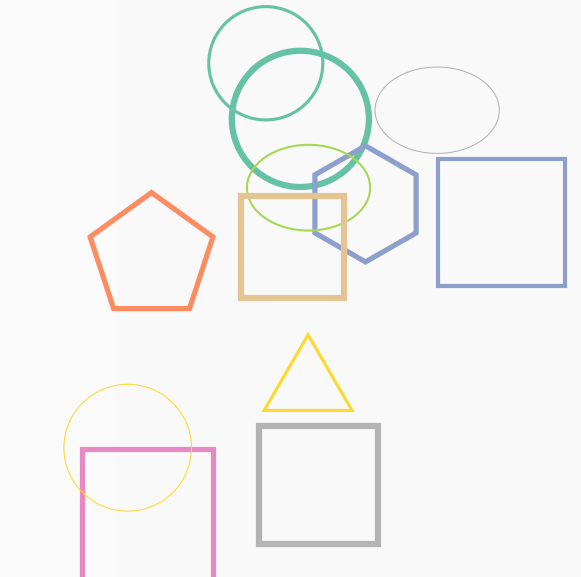[{"shape": "circle", "thickness": 1.5, "radius": 0.49, "center": [0.457, 0.89]}, {"shape": "circle", "thickness": 3, "radius": 0.59, "center": [0.517, 0.793]}, {"shape": "pentagon", "thickness": 2.5, "radius": 0.56, "center": [0.261, 0.555]}, {"shape": "square", "thickness": 2, "radius": 0.55, "center": [0.863, 0.614]}, {"shape": "hexagon", "thickness": 2.5, "radius": 0.5, "center": [0.629, 0.646]}, {"shape": "square", "thickness": 2.5, "radius": 0.56, "center": [0.254, 0.109]}, {"shape": "oval", "thickness": 1, "radius": 0.53, "center": [0.531, 0.674]}, {"shape": "circle", "thickness": 0.5, "radius": 0.55, "center": [0.22, 0.224]}, {"shape": "triangle", "thickness": 1.5, "radius": 0.44, "center": [0.53, 0.332]}, {"shape": "square", "thickness": 3, "radius": 0.44, "center": [0.504, 0.572]}, {"shape": "square", "thickness": 3, "radius": 0.51, "center": [0.548, 0.159]}, {"shape": "oval", "thickness": 0.5, "radius": 0.53, "center": [0.752, 0.808]}]